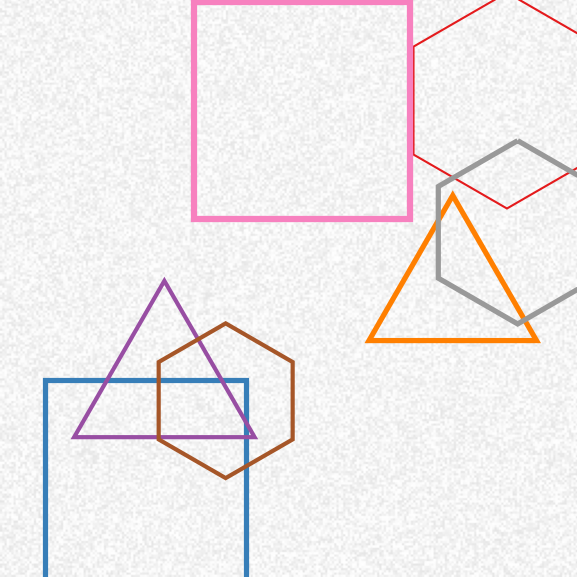[{"shape": "hexagon", "thickness": 1, "radius": 0.93, "center": [0.878, 0.825]}, {"shape": "square", "thickness": 2.5, "radius": 0.87, "center": [0.252, 0.167]}, {"shape": "triangle", "thickness": 2, "radius": 0.9, "center": [0.285, 0.332]}, {"shape": "triangle", "thickness": 2.5, "radius": 0.84, "center": [0.784, 0.493]}, {"shape": "hexagon", "thickness": 2, "radius": 0.67, "center": [0.391, 0.305]}, {"shape": "square", "thickness": 3, "radius": 0.94, "center": [0.523, 0.808]}, {"shape": "hexagon", "thickness": 2.5, "radius": 0.79, "center": [0.896, 0.597]}]